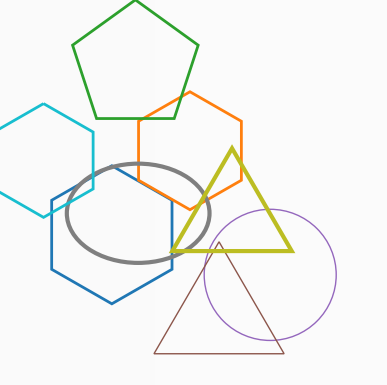[{"shape": "hexagon", "thickness": 2, "radius": 0.9, "center": [0.289, 0.39]}, {"shape": "hexagon", "thickness": 2, "radius": 0.77, "center": [0.49, 0.608]}, {"shape": "pentagon", "thickness": 2, "radius": 0.85, "center": [0.349, 0.83]}, {"shape": "circle", "thickness": 1, "radius": 0.85, "center": [0.697, 0.286]}, {"shape": "triangle", "thickness": 1, "radius": 0.97, "center": [0.565, 0.178]}, {"shape": "oval", "thickness": 3, "radius": 0.92, "center": [0.357, 0.446]}, {"shape": "triangle", "thickness": 3, "radius": 0.89, "center": [0.599, 0.437]}, {"shape": "hexagon", "thickness": 2, "radius": 0.74, "center": [0.112, 0.583]}]